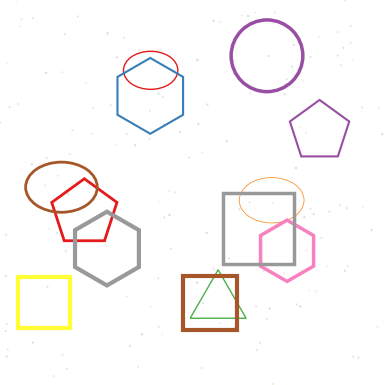[{"shape": "oval", "thickness": 1, "radius": 0.35, "center": [0.391, 0.817]}, {"shape": "pentagon", "thickness": 2, "radius": 0.45, "center": [0.219, 0.447]}, {"shape": "hexagon", "thickness": 1.5, "radius": 0.49, "center": [0.39, 0.751]}, {"shape": "triangle", "thickness": 1, "radius": 0.42, "center": [0.567, 0.215]}, {"shape": "circle", "thickness": 2.5, "radius": 0.47, "center": [0.693, 0.855]}, {"shape": "pentagon", "thickness": 1.5, "radius": 0.41, "center": [0.83, 0.659]}, {"shape": "oval", "thickness": 0.5, "radius": 0.42, "center": [0.706, 0.48]}, {"shape": "square", "thickness": 3, "radius": 0.34, "center": [0.114, 0.214]}, {"shape": "square", "thickness": 3, "radius": 0.35, "center": [0.546, 0.213]}, {"shape": "oval", "thickness": 2, "radius": 0.47, "center": [0.16, 0.514]}, {"shape": "hexagon", "thickness": 2.5, "radius": 0.4, "center": [0.746, 0.349]}, {"shape": "hexagon", "thickness": 3, "radius": 0.48, "center": [0.278, 0.354]}, {"shape": "square", "thickness": 2.5, "radius": 0.46, "center": [0.672, 0.407]}]